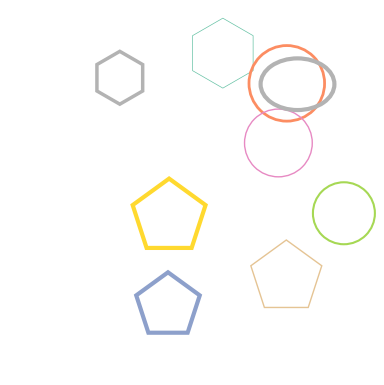[{"shape": "hexagon", "thickness": 0.5, "radius": 0.45, "center": [0.579, 0.862]}, {"shape": "circle", "thickness": 2, "radius": 0.49, "center": [0.745, 0.784]}, {"shape": "pentagon", "thickness": 3, "radius": 0.43, "center": [0.436, 0.206]}, {"shape": "circle", "thickness": 1, "radius": 0.44, "center": [0.723, 0.629]}, {"shape": "circle", "thickness": 1.5, "radius": 0.4, "center": [0.893, 0.446]}, {"shape": "pentagon", "thickness": 3, "radius": 0.5, "center": [0.439, 0.437]}, {"shape": "pentagon", "thickness": 1, "radius": 0.48, "center": [0.744, 0.28]}, {"shape": "hexagon", "thickness": 2.5, "radius": 0.34, "center": [0.311, 0.798]}, {"shape": "oval", "thickness": 3, "radius": 0.48, "center": [0.773, 0.781]}]